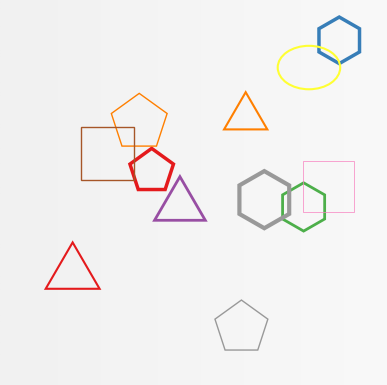[{"shape": "triangle", "thickness": 1.5, "radius": 0.4, "center": [0.187, 0.29]}, {"shape": "pentagon", "thickness": 2.5, "radius": 0.3, "center": [0.391, 0.555]}, {"shape": "hexagon", "thickness": 2.5, "radius": 0.3, "center": [0.875, 0.895]}, {"shape": "hexagon", "thickness": 2, "radius": 0.31, "center": [0.784, 0.462]}, {"shape": "triangle", "thickness": 2, "radius": 0.38, "center": [0.464, 0.466]}, {"shape": "triangle", "thickness": 1.5, "radius": 0.32, "center": [0.634, 0.696]}, {"shape": "pentagon", "thickness": 1, "radius": 0.38, "center": [0.359, 0.682]}, {"shape": "oval", "thickness": 1.5, "radius": 0.4, "center": [0.797, 0.825]}, {"shape": "square", "thickness": 1, "radius": 0.35, "center": [0.278, 0.601]}, {"shape": "square", "thickness": 0.5, "radius": 0.33, "center": [0.849, 0.516]}, {"shape": "hexagon", "thickness": 3, "radius": 0.37, "center": [0.682, 0.481]}, {"shape": "pentagon", "thickness": 1, "radius": 0.36, "center": [0.623, 0.149]}]